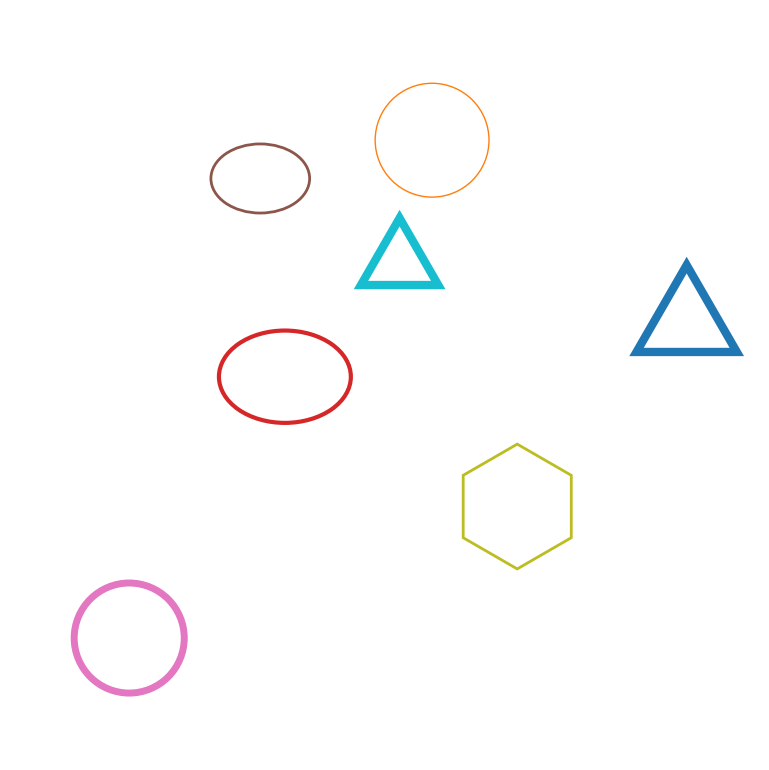[{"shape": "triangle", "thickness": 3, "radius": 0.38, "center": [0.892, 0.581]}, {"shape": "circle", "thickness": 0.5, "radius": 0.37, "center": [0.561, 0.818]}, {"shape": "oval", "thickness": 1.5, "radius": 0.43, "center": [0.37, 0.511]}, {"shape": "oval", "thickness": 1, "radius": 0.32, "center": [0.338, 0.768]}, {"shape": "circle", "thickness": 2.5, "radius": 0.36, "center": [0.168, 0.171]}, {"shape": "hexagon", "thickness": 1, "radius": 0.41, "center": [0.672, 0.342]}, {"shape": "triangle", "thickness": 3, "radius": 0.29, "center": [0.519, 0.659]}]